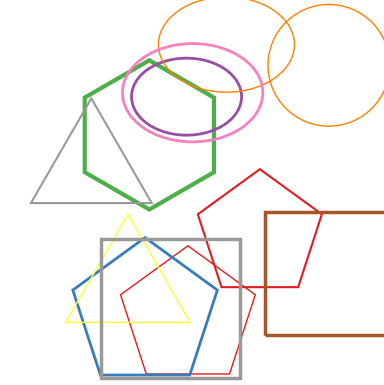[{"shape": "pentagon", "thickness": 1.5, "radius": 0.85, "center": [0.675, 0.391]}, {"shape": "pentagon", "thickness": 1, "radius": 0.92, "center": [0.488, 0.178]}, {"shape": "pentagon", "thickness": 2, "radius": 0.99, "center": [0.377, 0.186]}, {"shape": "hexagon", "thickness": 3, "radius": 0.97, "center": [0.388, 0.65]}, {"shape": "oval", "thickness": 2, "radius": 0.71, "center": [0.485, 0.749]}, {"shape": "oval", "thickness": 1, "radius": 0.88, "center": [0.588, 0.884]}, {"shape": "circle", "thickness": 1, "radius": 0.79, "center": [0.854, 0.83]}, {"shape": "triangle", "thickness": 1, "radius": 0.93, "center": [0.332, 0.256]}, {"shape": "square", "thickness": 2.5, "radius": 0.8, "center": [0.847, 0.29]}, {"shape": "oval", "thickness": 2, "radius": 0.91, "center": [0.5, 0.759]}, {"shape": "triangle", "thickness": 1.5, "radius": 0.91, "center": [0.237, 0.563]}, {"shape": "square", "thickness": 2.5, "radius": 0.91, "center": [0.443, 0.199]}]